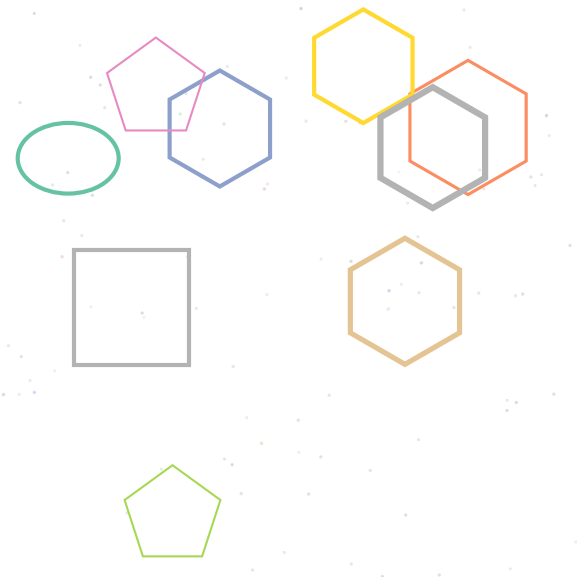[{"shape": "oval", "thickness": 2, "radius": 0.44, "center": [0.118, 0.725]}, {"shape": "hexagon", "thickness": 1.5, "radius": 0.58, "center": [0.81, 0.778]}, {"shape": "hexagon", "thickness": 2, "radius": 0.5, "center": [0.381, 0.777]}, {"shape": "pentagon", "thickness": 1, "radius": 0.44, "center": [0.27, 0.845]}, {"shape": "pentagon", "thickness": 1, "radius": 0.44, "center": [0.299, 0.106]}, {"shape": "hexagon", "thickness": 2, "radius": 0.49, "center": [0.629, 0.884]}, {"shape": "hexagon", "thickness": 2.5, "radius": 0.55, "center": [0.701, 0.477]}, {"shape": "hexagon", "thickness": 3, "radius": 0.52, "center": [0.749, 0.744]}, {"shape": "square", "thickness": 2, "radius": 0.5, "center": [0.228, 0.467]}]